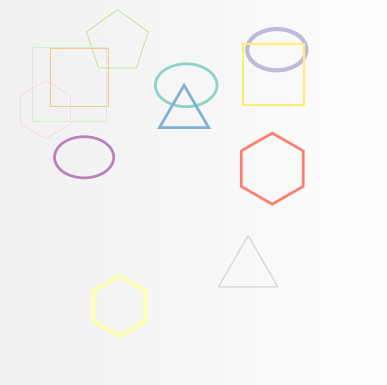[{"shape": "oval", "thickness": 2, "radius": 0.4, "center": [0.48, 0.779]}, {"shape": "hexagon", "thickness": 3, "radius": 0.39, "center": [0.308, 0.206]}, {"shape": "oval", "thickness": 3, "radius": 0.38, "center": [0.714, 0.871]}, {"shape": "hexagon", "thickness": 2, "radius": 0.46, "center": [0.703, 0.562]}, {"shape": "triangle", "thickness": 2, "radius": 0.37, "center": [0.475, 0.705]}, {"shape": "square", "thickness": 0.5, "radius": 0.38, "center": [0.204, 0.8]}, {"shape": "pentagon", "thickness": 0.5, "radius": 0.42, "center": [0.303, 0.891]}, {"shape": "hexagon", "thickness": 0.5, "radius": 0.37, "center": [0.118, 0.715]}, {"shape": "triangle", "thickness": 1, "radius": 0.44, "center": [0.64, 0.299]}, {"shape": "oval", "thickness": 2, "radius": 0.38, "center": [0.217, 0.591]}, {"shape": "square", "thickness": 0.5, "radius": 0.48, "center": [0.177, 0.782]}, {"shape": "square", "thickness": 1.5, "radius": 0.39, "center": [0.705, 0.807]}]